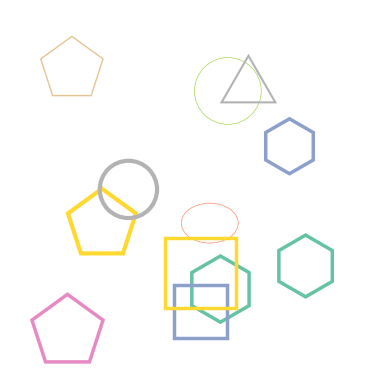[{"shape": "hexagon", "thickness": 2.5, "radius": 0.43, "center": [0.573, 0.249]}, {"shape": "hexagon", "thickness": 2.5, "radius": 0.4, "center": [0.794, 0.309]}, {"shape": "oval", "thickness": 0.5, "radius": 0.37, "center": [0.545, 0.42]}, {"shape": "hexagon", "thickness": 2.5, "radius": 0.36, "center": [0.752, 0.62]}, {"shape": "square", "thickness": 2.5, "radius": 0.34, "center": [0.52, 0.192]}, {"shape": "pentagon", "thickness": 2.5, "radius": 0.49, "center": [0.175, 0.138]}, {"shape": "circle", "thickness": 0.5, "radius": 0.43, "center": [0.592, 0.764]}, {"shape": "pentagon", "thickness": 3, "radius": 0.46, "center": [0.265, 0.417]}, {"shape": "square", "thickness": 2.5, "radius": 0.46, "center": [0.52, 0.291]}, {"shape": "pentagon", "thickness": 1, "radius": 0.43, "center": [0.187, 0.821]}, {"shape": "circle", "thickness": 3, "radius": 0.37, "center": [0.334, 0.508]}, {"shape": "triangle", "thickness": 1.5, "radius": 0.4, "center": [0.645, 0.774]}]